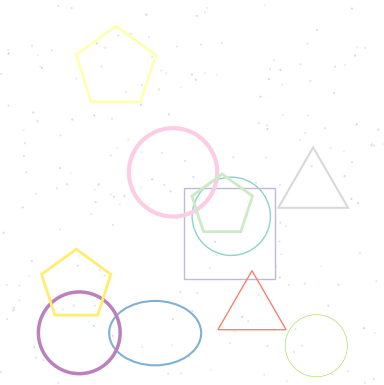[{"shape": "circle", "thickness": 1, "radius": 0.51, "center": [0.601, 0.438]}, {"shape": "pentagon", "thickness": 2, "radius": 0.54, "center": [0.301, 0.824]}, {"shape": "square", "thickness": 1, "radius": 0.59, "center": [0.596, 0.393]}, {"shape": "triangle", "thickness": 1, "radius": 0.51, "center": [0.655, 0.195]}, {"shape": "oval", "thickness": 1.5, "radius": 0.6, "center": [0.403, 0.135]}, {"shape": "circle", "thickness": 0.5, "radius": 0.4, "center": [0.822, 0.102]}, {"shape": "circle", "thickness": 3, "radius": 0.57, "center": [0.449, 0.552]}, {"shape": "triangle", "thickness": 1.5, "radius": 0.52, "center": [0.813, 0.513]}, {"shape": "circle", "thickness": 2.5, "radius": 0.53, "center": [0.206, 0.136]}, {"shape": "pentagon", "thickness": 2, "radius": 0.41, "center": [0.577, 0.465]}, {"shape": "pentagon", "thickness": 2, "radius": 0.47, "center": [0.198, 0.258]}]